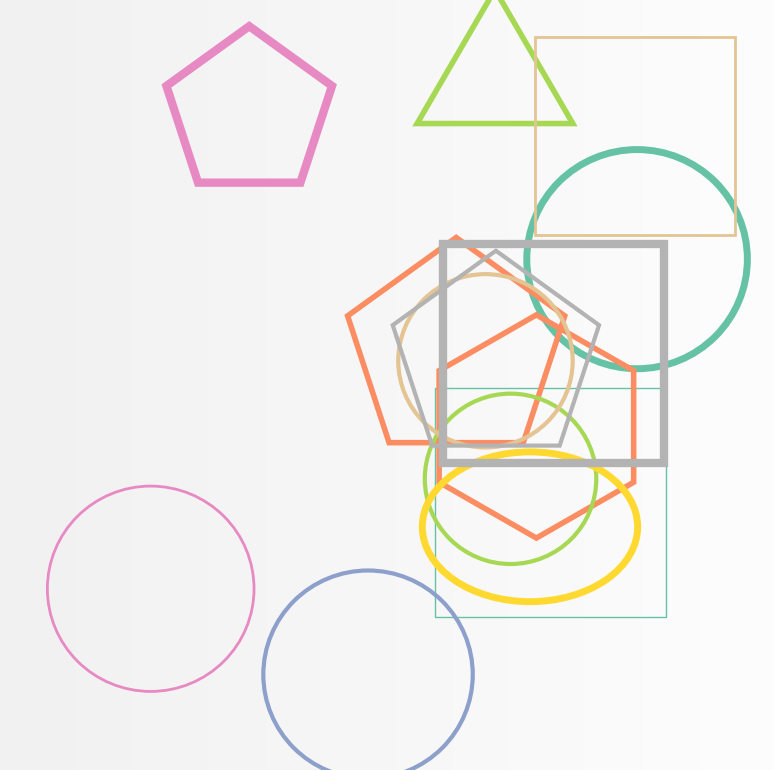[{"shape": "square", "thickness": 0.5, "radius": 0.74, "center": [0.71, 0.347]}, {"shape": "circle", "thickness": 2.5, "radius": 0.71, "center": [0.822, 0.663]}, {"shape": "pentagon", "thickness": 2, "radius": 0.74, "center": [0.589, 0.544]}, {"shape": "hexagon", "thickness": 2, "radius": 0.72, "center": [0.692, 0.446]}, {"shape": "circle", "thickness": 1.5, "radius": 0.68, "center": [0.475, 0.124]}, {"shape": "pentagon", "thickness": 3, "radius": 0.56, "center": [0.322, 0.854]}, {"shape": "circle", "thickness": 1, "radius": 0.67, "center": [0.194, 0.235]}, {"shape": "circle", "thickness": 1.5, "radius": 0.55, "center": [0.659, 0.378]}, {"shape": "triangle", "thickness": 2, "radius": 0.58, "center": [0.639, 0.898]}, {"shape": "oval", "thickness": 2.5, "radius": 0.69, "center": [0.684, 0.316]}, {"shape": "square", "thickness": 1, "radius": 0.65, "center": [0.819, 0.823]}, {"shape": "circle", "thickness": 1.5, "radius": 0.56, "center": [0.626, 0.531]}, {"shape": "pentagon", "thickness": 1.5, "radius": 0.7, "center": [0.64, 0.534]}, {"shape": "square", "thickness": 3, "radius": 0.71, "center": [0.714, 0.541]}]